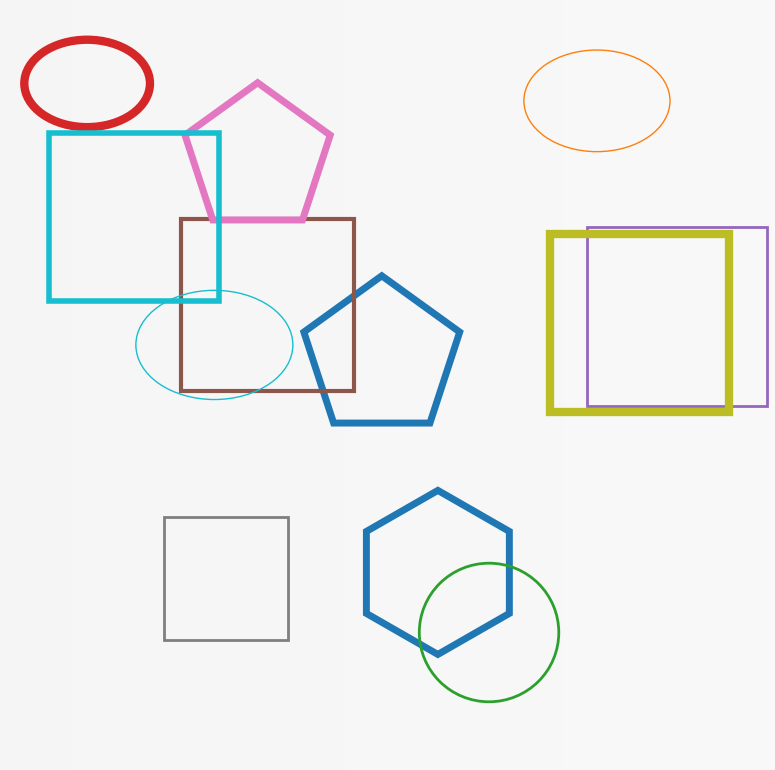[{"shape": "hexagon", "thickness": 2.5, "radius": 0.53, "center": [0.565, 0.257]}, {"shape": "pentagon", "thickness": 2.5, "radius": 0.53, "center": [0.493, 0.536]}, {"shape": "oval", "thickness": 0.5, "radius": 0.47, "center": [0.77, 0.869]}, {"shape": "circle", "thickness": 1, "radius": 0.45, "center": [0.631, 0.179]}, {"shape": "oval", "thickness": 3, "radius": 0.41, "center": [0.112, 0.892]}, {"shape": "square", "thickness": 1, "radius": 0.58, "center": [0.874, 0.589]}, {"shape": "square", "thickness": 1.5, "radius": 0.56, "center": [0.345, 0.604]}, {"shape": "pentagon", "thickness": 2.5, "radius": 0.49, "center": [0.332, 0.794]}, {"shape": "square", "thickness": 1, "radius": 0.4, "center": [0.292, 0.248]}, {"shape": "square", "thickness": 3, "radius": 0.58, "center": [0.825, 0.58]}, {"shape": "oval", "thickness": 0.5, "radius": 0.51, "center": [0.277, 0.552]}, {"shape": "square", "thickness": 2, "radius": 0.55, "center": [0.173, 0.718]}]